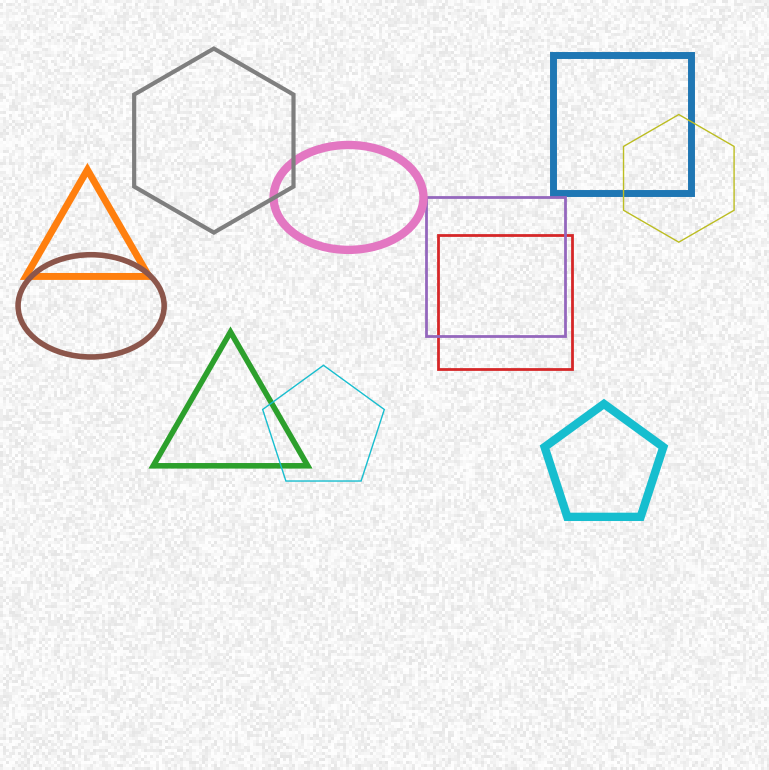[{"shape": "square", "thickness": 2.5, "radius": 0.45, "center": [0.808, 0.839]}, {"shape": "triangle", "thickness": 2.5, "radius": 0.46, "center": [0.114, 0.687]}, {"shape": "triangle", "thickness": 2, "radius": 0.58, "center": [0.299, 0.453]}, {"shape": "square", "thickness": 1, "radius": 0.43, "center": [0.656, 0.608]}, {"shape": "square", "thickness": 1, "radius": 0.45, "center": [0.643, 0.654]}, {"shape": "oval", "thickness": 2, "radius": 0.47, "center": [0.118, 0.603]}, {"shape": "oval", "thickness": 3, "radius": 0.49, "center": [0.453, 0.744]}, {"shape": "hexagon", "thickness": 1.5, "radius": 0.6, "center": [0.278, 0.817]}, {"shape": "hexagon", "thickness": 0.5, "radius": 0.41, "center": [0.882, 0.768]}, {"shape": "pentagon", "thickness": 0.5, "radius": 0.42, "center": [0.42, 0.443]}, {"shape": "pentagon", "thickness": 3, "radius": 0.41, "center": [0.784, 0.394]}]